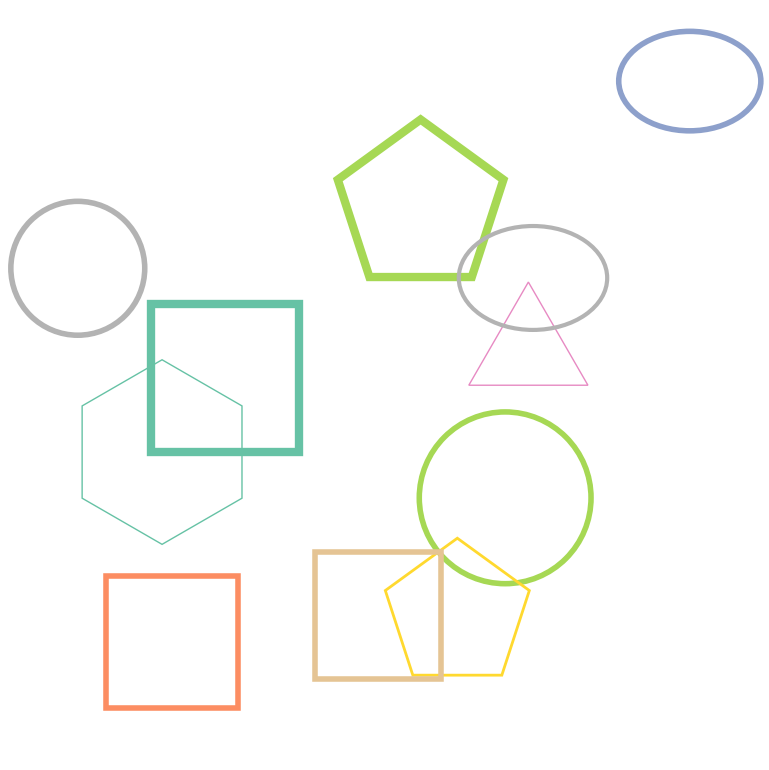[{"shape": "square", "thickness": 3, "radius": 0.48, "center": [0.292, 0.509]}, {"shape": "hexagon", "thickness": 0.5, "radius": 0.6, "center": [0.21, 0.413]}, {"shape": "square", "thickness": 2, "radius": 0.43, "center": [0.224, 0.166]}, {"shape": "oval", "thickness": 2, "radius": 0.46, "center": [0.896, 0.895]}, {"shape": "triangle", "thickness": 0.5, "radius": 0.45, "center": [0.686, 0.544]}, {"shape": "circle", "thickness": 2, "radius": 0.56, "center": [0.656, 0.353]}, {"shape": "pentagon", "thickness": 3, "radius": 0.57, "center": [0.546, 0.732]}, {"shape": "pentagon", "thickness": 1, "radius": 0.49, "center": [0.594, 0.203]}, {"shape": "square", "thickness": 2, "radius": 0.41, "center": [0.491, 0.201]}, {"shape": "oval", "thickness": 1.5, "radius": 0.48, "center": [0.692, 0.639]}, {"shape": "circle", "thickness": 2, "radius": 0.43, "center": [0.101, 0.652]}]